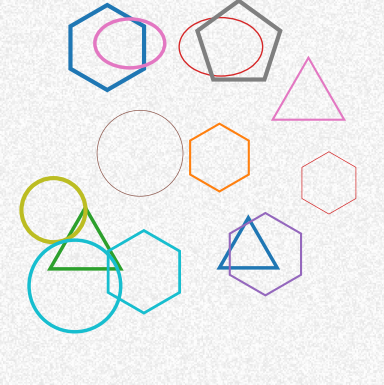[{"shape": "triangle", "thickness": 2.5, "radius": 0.43, "center": [0.645, 0.348]}, {"shape": "hexagon", "thickness": 3, "radius": 0.55, "center": [0.279, 0.877]}, {"shape": "hexagon", "thickness": 1.5, "radius": 0.44, "center": [0.57, 0.591]}, {"shape": "triangle", "thickness": 2.5, "radius": 0.53, "center": [0.222, 0.355]}, {"shape": "oval", "thickness": 1, "radius": 0.54, "center": [0.574, 0.878]}, {"shape": "hexagon", "thickness": 0.5, "radius": 0.4, "center": [0.854, 0.525]}, {"shape": "hexagon", "thickness": 1.5, "radius": 0.53, "center": [0.689, 0.34]}, {"shape": "circle", "thickness": 0.5, "radius": 0.56, "center": [0.364, 0.602]}, {"shape": "oval", "thickness": 2.5, "radius": 0.45, "center": [0.337, 0.887]}, {"shape": "triangle", "thickness": 1.5, "radius": 0.54, "center": [0.801, 0.743]}, {"shape": "pentagon", "thickness": 3, "radius": 0.57, "center": [0.62, 0.885]}, {"shape": "circle", "thickness": 3, "radius": 0.42, "center": [0.139, 0.454]}, {"shape": "hexagon", "thickness": 2, "radius": 0.54, "center": [0.374, 0.294]}, {"shape": "circle", "thickness": 2.5, "radius": 0.6, "center": [0.194, 0.257]}]